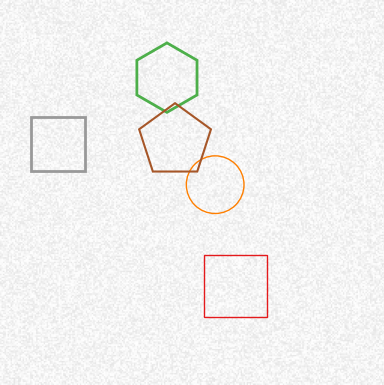[{"shape": "square", "thickness": 1, "radius": 0.41, "center": [0.612, 0.258]}, {"shape": "hexagon", "thickness": 2, "radius": 0.45, "center": [0.434, 0.798]}, {"shape": "circle", "thickness": 1, "radius": 0.37, "center": [0.559, 0.52]}, {"shape": "pentagon", "thickness": 1.5, "radius": 0.49, "center": [0.455, 0.634]}, {"shape": "square", "thickness": 2, "radius": 0.35, "center": [0.151, 0.626]}]